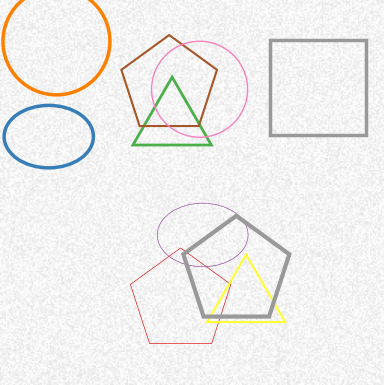[{"shape": "pentagon", "thickness": 0.5, "radius": 0.69, "center": [0.469, 0.219]}, {"shape": "oval", "thickness": 2.5, "radius": 0.58, "center": [0.127, 0.645]}, {"shape": "triangle", "thickness": 2, "radius": 0.59, "center": [0.447, 0.682]}, {"shape": "oval", "thickness": 0.5, "radius": 0.59, "center": [0.526, 0.39]}, {"shape": "circle", "thickness": 2.5, "radius": 0.69, "center": [0.147, 0.893]}, {"shape": "triangle", "thickness": 1.5, "radius": 0.58, "center": [0.639, 0.222]}, {"shape": "pentagon", "thickness": 1.5, "radius": 0.65, "center": [0.439, 0.778]}, {"shape": "circle", "thickness": 1, "radius": 0.62, "center": [0.518, 0.768]}, {"shape": "pentagon", "thickness": 3, "radius": 0.72, "center": [0.614, 0.295]}, {"shape": "square", "thickness": 2.5, "radius": 0.62, "center": [0.826, 0.773]}]